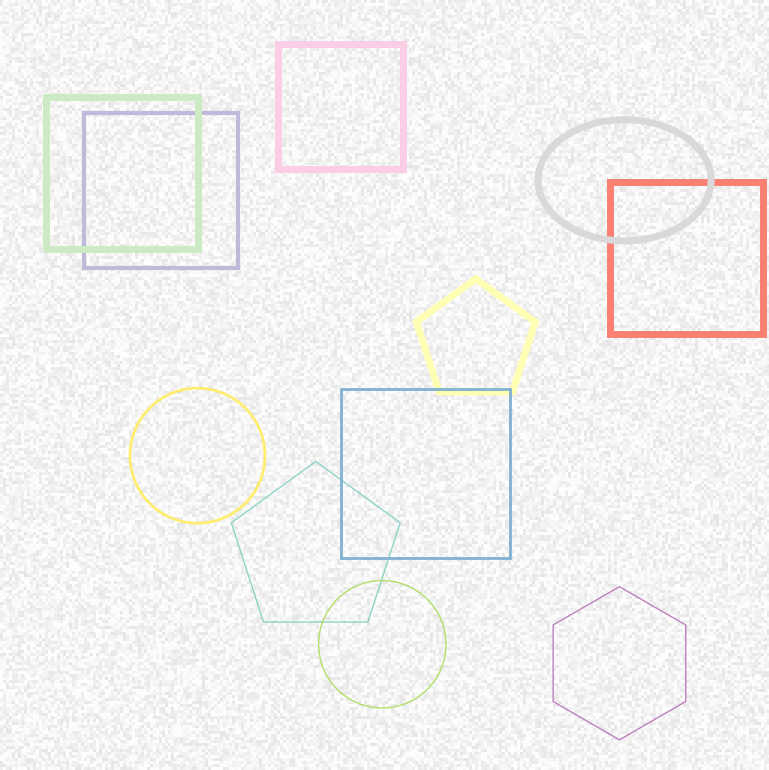[{"shape": "pentagon", "thickness": 0.5, "radius": 0.58, "center": [0.41, 0.285]}, {"shape": "pentagon", "thickness": 2.5, "radius": 0.41, "center": [0.618, 0.557]}, {"shape": "square", "thickness": 1.5, "radius": 0.5, "center": [0.209, 0.752]}, {"shape": "square", "thickness": 2.5, "radius": 0.5, "center": [0.891, 0.665]}, {"shape": "square", "thickness": 1, "radius": 0.55, "center": [0.553, 0.385]}, {"shape": "circle", "thickness": 0.5, "radius": 0.41, "center": [0.496, 0.163]}, {"shape": "square", "thickness": 2.5, "radius": 0.41, "center": [0.442, 0.861]}, {"shape": "oval", "thickness": 2.5, "radius": 0.56, "center": [0.811, 0.766]}, {"shape": "hexagon", "thickness": 0.5, "radius": 0.5, "center": [0.804, 0.139]}, {"shape": "square", "thickness": 2.5, "radius": 0.49, "center": [0.158, 0.775]}, {"shape": "circle", "thickness": 1, "radius": 0.44, "center": [0.256, 0.408]}]